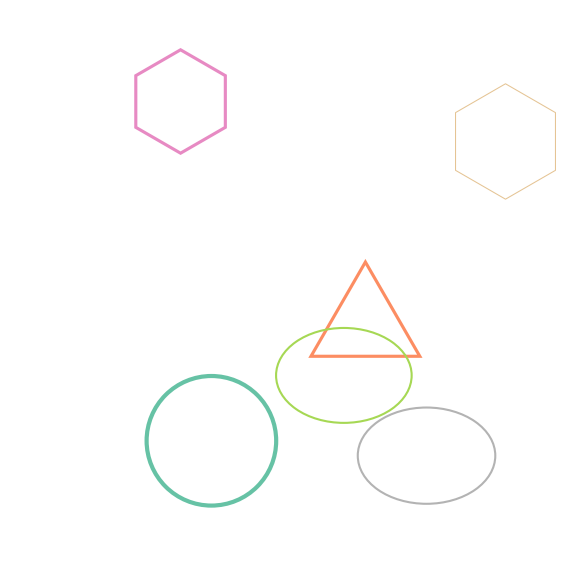[{"shape": "circle", "thickness": 2, "radius": 0.56, "center": [0.366, 0.236]}, {"shape": "triangle", "thickness": 1.5, "radius": 0.54, "center": [0.633, 0.437]}, {"shape": "hexagon", "thickness": 1.5, "radius": 0.45, "center": [0.313, 0.823]}, {"shape": "oval", "thickness": 1, "radius": 0.59, "center": [0.595, 0.349]}, {"shape": "hexagon", "thickness": 0.5, "radius": 0.5, "center": [0.875, 0.754]}, {"shape": "oval", "thickness": 1, "radius": 0.6, "center": [0.739, 0.21]}]